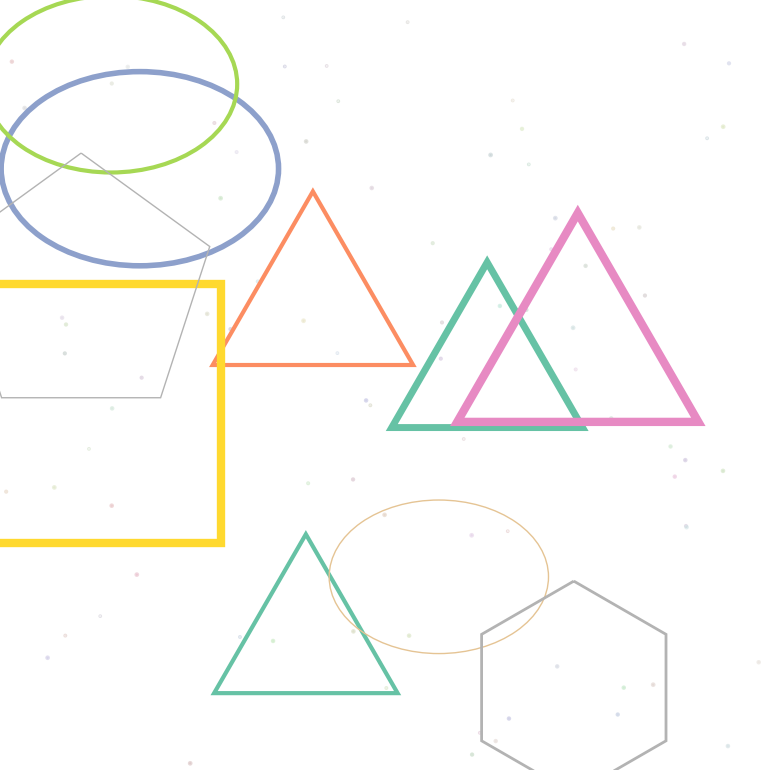[{"shape": "triangle", "thickness": 2.5, "radius": 0.72, "center": [0.633, 0.516]}, {"shape": "triangle", "thickness": 1.5, "radius": 0.69, "center": [0.397, 0.169]}, {"shape": "triangle", "thickness": 1.5, "radius": 0.75, "center": [0.406, 0.601]}, {"shape": "oval", "thickness": 2, "radius": 0.9, "center": [0.182, 0.781]}, {"shape": "triangle", "thickness": 3, "radius": 0.9, "center": [0.75, 0.542]}, {"shape": "oval", "thickness": 1.5, "radius": 0.82, "center": [0.144, 0.891]}, {"shape": "square", "thickness": 3, "radius": 0.84, "center": [0.119, 0.462]}, {"shape": "oval", "thickness": 0.5, "radius": 0.71, "center": [0.57, 0.251]}, {"shape": "hexagon", "thickness": 1, "radius": 0.69, "center": [0.745, 0.107]}, {"shape": "pentagon", "thickness": 0.5, "radius": 0.88, "center": [0.105, 0.626]}]